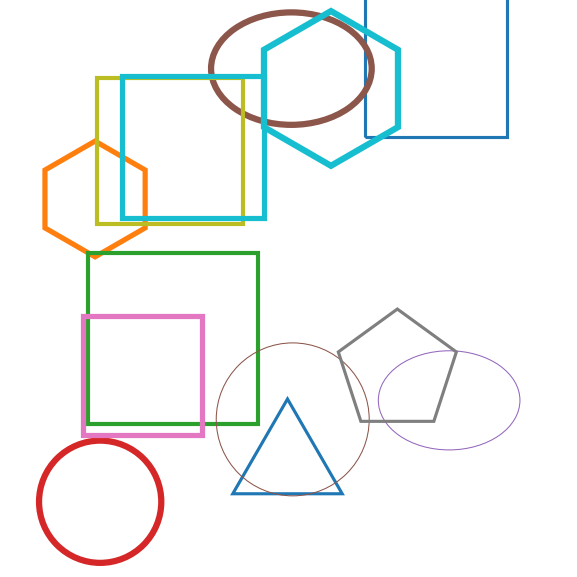[{"shape": "triangle", "thickness": 1.5, "radius": 0.55, "center": [0.498, 0.199]}, {"shape": "square", "thickness": 1.5, "radius": 0.62, "center": [0.755, 0.885]}, {"shape": "hexagon", "thickness": 2.5, "radius": 0.5, "center": [0.165, 0.655]}, {"shape": "square", "thickness": 2, "radius": 0.74, "center": [0.3, 0.413]}, {"shape": "circle", "thickness": 3, "radius": 0.53, "center": [0.173, 0.13]}, {"shape": "oval", "thickness": 0.5, "radius": 0.61, "center": [0.778, 0.306]}, {"shape": "circle", "thickness": 0.5, "radius": 0.66, "center": [0.507, 0.273]}, {"shape": "oval", "thickness": 3, "radius": 0.7, "center": [0.505, 0.88]}, {"shape": "square", "thickness": 2.5, "radius": 0.52, "center": [0.246, 0.349]}, {"shape": "pentagon", "thickness": 1.5, "radius": 0.54, "center": [0.688, 0.356]}, {"shape": "square", "thickness": 2, "radius": 0.63, "center": [0.294, 0.737]}, {"shape": "hexagon", "thickness": 3, "radius": 0.67, "center": [0.573, 0.846]}, {"shape": "square", "thickness": 2.5, "radius": 0.62, "center": [0.334, 0.745]}]